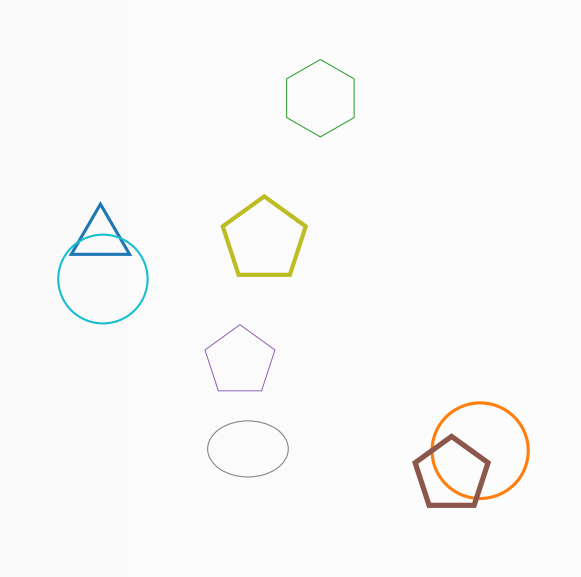[{"shape": "triangle", "thickness": 1.5, "radius": 0.29, "center": [0.173, 0.588]}, {"shape": "circle", "thickness": 1.5, "radius": 0.41, "center": [0.826, 0.219]}, {"shape": "hexagon", "thickness": 0.5, "radius": 0.34, "center": [0.551, 0.829]}, {"shape": "pentagon", "thickness": 0.5, "radius": 0.32, "center": [0.413, 0.374]}, {"shape": "pentagon", "thickness": 2.5, "radius": 0.33, "center": [0.777, 0.177]}, {"shape": "oval", "thickness": 0.5, "radius": 0.35, "center": [0.427, 0.222]}, {"shape": "pentagon", "thickness": 2, "radius": 0.38, "center": [0.455, 0.584]}, {"shape": "circle", "thickness": 1, "radius": 0.38, "center": [0.177, 0.516]}]